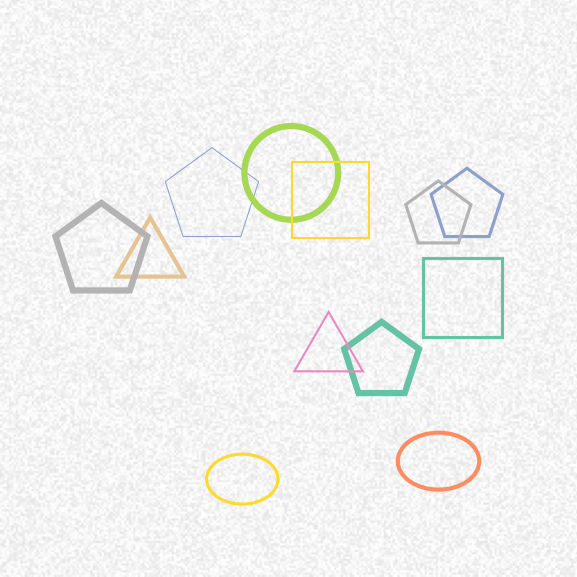[{"shape": "pentagon", "thickness": 3, "radius": 0.34, "center": [0.661, 0.374]}, {"shape": "square", "thickness": 1.5, "radius": 0.34, "center": [0.801, 0.483]}, {"shape": "oval", "thickness": 2, "radius": 0.35, "center": [0.759, 0.201]}, {"shape": "pentagon", "thickness": 1.5, "radius": 0.33, "center": [0.809, 0.642]}, {"shape": "pentagon", "thickness": 0.5, "radius": 0.43, "center": [0.367, 0.658]}, {"shape": "triangle", "thickness": 1, "radius": 0.34, "center": [0.569, 0.39]}, {"shape": "circle", "thickness": 3, "radius": 0.41, "center": [0.504, 0.7]}, {"shape": "oval", "thickness": 1.5, "radius": 0.31, "center": [0.42, 0.17]}, {"shape": "square", "thickness": 1, "radius": 0.33, "center": [0.572, 0.652]}, {"shape": "triangle", "thickness": 2, "radius": 0.34, "center": [0.26, 0.554]}, {"shape": "pentagon", "thickness": 1.5, "radius": 0.3, "center": [0.759, 0.626]}, {"shape": "pentagon", "thickness": 3, "radius": 0.42, "center": [0.176, 0.564]}]